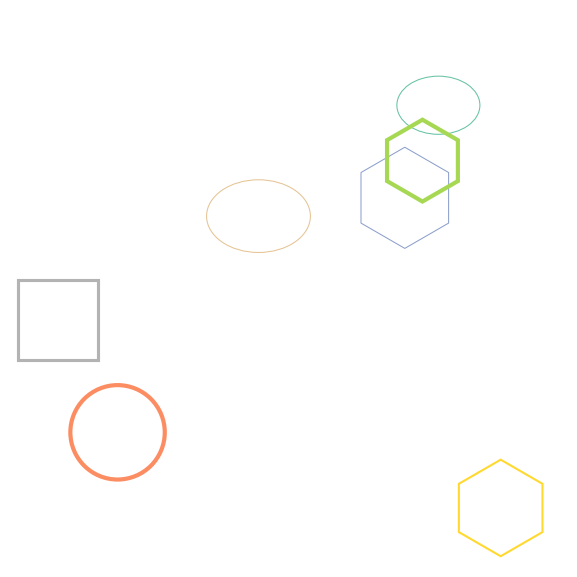[{"shape": "oval", "thickness": 0.5, "radius": 0.36, "center": [0.759, 0.817]}, {"shape": "circle", "thickness": 2, "radius": 0.41, "center": [0.204, 0.251]}, {"shape": "hexagon", "thickness": 0.5, "radius": 0.44, "center": [0.701, 0.657]}, {"shape": "hexagon", "thickness": 2, "radius": 0.35, "center": [0.732, 0.721]}, {"shape": "hexagon", "thickness": 1, "radius": 0.42, "center": [0.867, 0.12]}, {"shape": "oval", "thickness": 0.5, "radius": 0.45, "center": [0.448, 0.625]}, {"shape": "square", "thickness": 1.5, "radius": 0.35, "center": [0.1, 0.445]}]